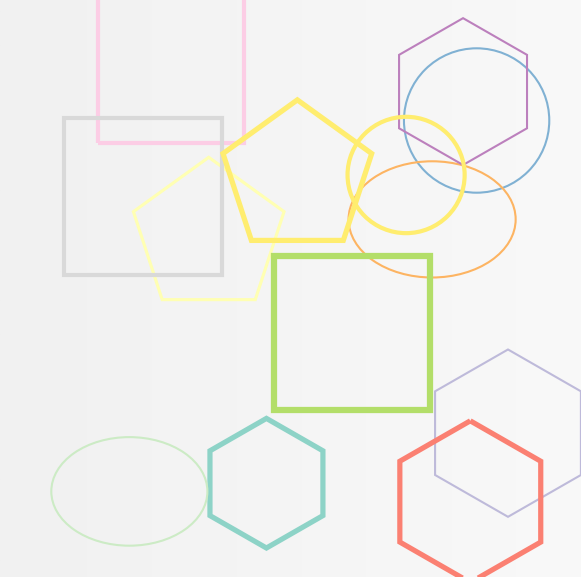[{"shape": "hexagon", "thickness": 2.5, "radius": 0.56, "center": [0.458, 0.162]}, {"shape": "pentagon", "thickness": 1.5, "radius": 0.68, "center": [0.359, 0.591]}, {"shape": "hexagon", "thickness": 1, "radius": 0.72, "center": [0.874, 0.249]}, {"shape": "hexagon", "thickness": 2.5, "radius": 0.7, "center": [0.809, 0.13]}, {"shape": "circle", "thickness": 1, "radius": 0.63, "center": [0.82, 0.79]}, {"shape": "oval", "thickness": 1, "radius": 0.72, "center": [0.743, 0.619]}, {"shape": "square", "thickness": 3, "radius": 0.67, "center": [0.605, 0.423]}, {"shape": "square", "thickness": 2, "radius": 0.63, "center": [0.294, 0.877]}, {"shape": "square", "thickness": 2, "radius": 0.68, "center": [0.246, 0.659]}, {"shape": "hexagon", "thickness": 1, "radius": 0.64, "center": [0.797, 0.841]}, {"shape": "oval", "thickness": 1, "radius": 0.67, "center": [0.223, 0.148]}, {"shape": "pentagon", "thickness": 2.5, "radius": 0.67, "center": [0.512, 0.692]}, {"shape": "circle", "thickness": 2, "radius": 0.5, "center": [0.699, 0.696]}]